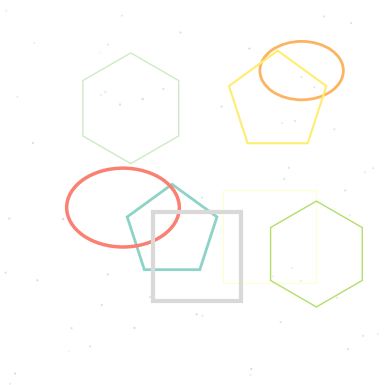[{"shape": "pentagon", "thickness": 2, "radius": 0.61, "center": [0.447, 0.399]}, {"shape": "square", "thickness": 0.5, "radius": 0.6, "center": [0.701, 0.387]}, {"shape": "oval", "thickness": 2.5, "radius": 0.73, "center": [0.319, 0.461]}, {"shape": "oval", "thickness": 2, "radius": 0.54, "center": [0.783, 0.817]}, {"shape": "hexagon", "thickness": 1, "radius": 0.69, "center": [0.822, 0.34]}, {"shape": "square", "thickness": 3, "radius": 0.57, "center": [0.512, 0.334]}, {"shape": "hexagon", "thickness": 1, "radius": 0.72, "center": [0.34, 0.719]}, {"shape": "pentagon", "thickness": 1.5, "radius": 0.66, "center": [0.721, 0.735]}]